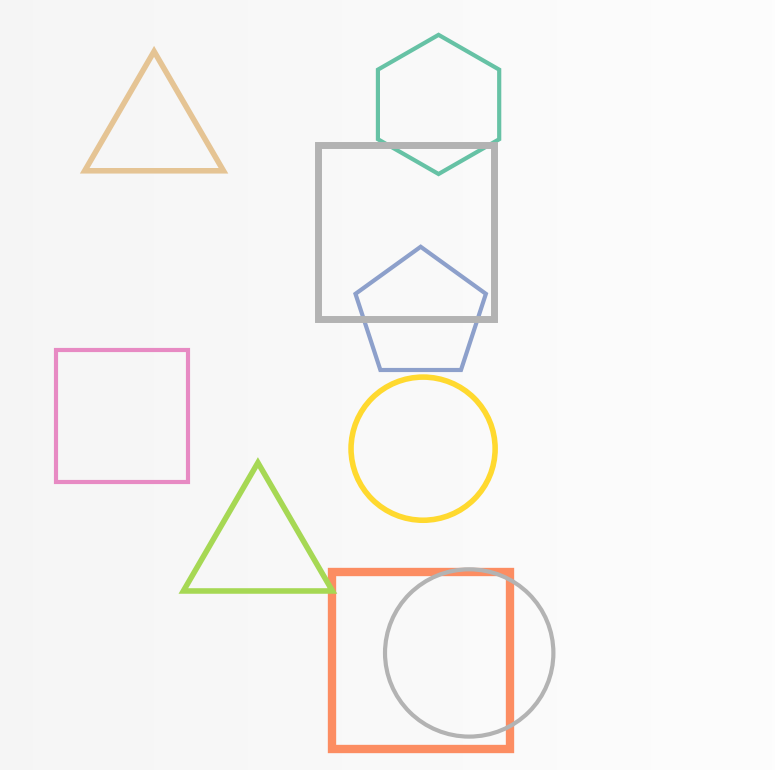[{"shape": "hexagon", "thickness": 1.5, "radius": 0.45, "center": [0.566, 0.864]}, {"shape": "square", "thickness": 3, "radius": 0.58, "center": [0.543, 0.143]}, {"shape": "pentagon", "thickness": 1.5, "radius": 0.44, "center": [0.543, 0.591]}, {"shape": "square", "thickness": 1.5, "radius": 0.43, "center": [0.157, 0.46]}, {"shape": "triangle", "thickness": 2, "radius": 0.56, "center": [0.333, 0.288]}, {"shape": "circle", "thickness": 2, "radius": 0.46, "center": [0.546, 0.417]}, {"shape": "triangle", "thickness": 2, "radius": 0.52, "center": [0.199, 0.83]}, {"shape": "square", "thickness": 2.5, "radius": 0.57, "center": [0.524, 0.699]}, {"shape": "circle", "thickness": 1.5, "radius": 0.54, "center": [0.605, 0.152]}]